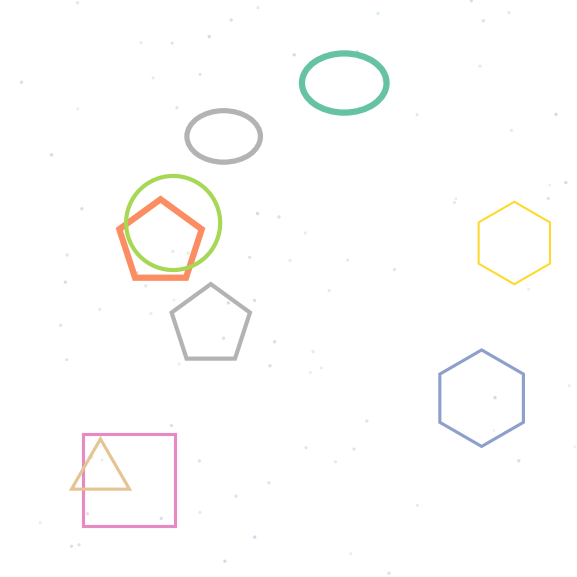[{"shape": "oval", "thickness": 3, "radius": 0.37, "center": [0.596, 0.855]}, {"shape": "pentagon", "thickness": 3, "radius": 0.38, "center": [0.278, 0.579]}, {"shape": "hexagon", "thickness": 1.5, "radius": 0.42, "center": [0.834, 0.31]}, {"shape": "square", "thickness": 1.5, "radius": 0.4, "center": [0.223, 0.168]}, {"shape": "circle", "thickness": 2, "radius": 0.41, "center": [0.3, 0.613]}, {"shape": "hexagon", "thickness": 1, "radius": 0.36, "center": [0.891, 0.578]}, {"shape": "triangle", "thickness": 1.5, "radius": 0.29, "center": [0.174, 0.181]}, {"shape": "pentagon", "thickness": 2, "radius": 0.36, "center": [0.365, 0.436]}, {"shape": "oval", "thickness": 2.5, "radius": 0.32, "center": [0.387, 0.763]}]